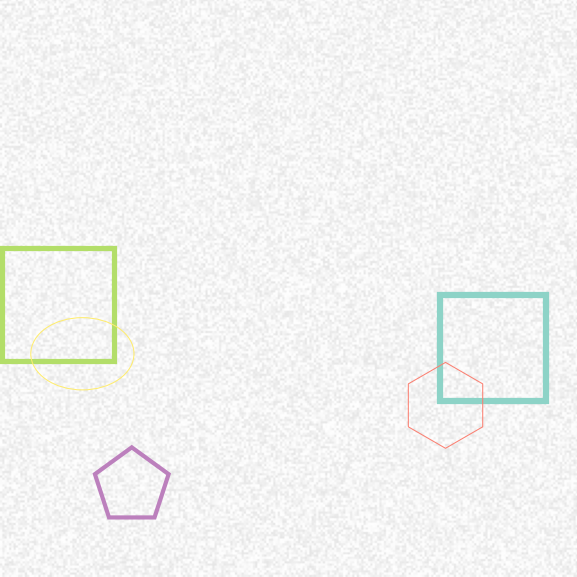[{"shape": "square", "thickness": 3, "radius": 0.46, "center": [0.854, 0.397]}, {"shape": "hexagon", "thickness": 0.5, "radius": 0.37, "center": [0.771, 0.297]}, {"shape": "square", "thickness": 2.5, "radius": 0.49, "center": [0.101, 0.472]}, {"shape": "pentagon", "thickness": 2, "radius": 0.34, "center": [0.228, 0.157]}, {"shape": "oval", "thickness": 0.5, "radius": 0.45, "center": [0.143, 0.387]}]